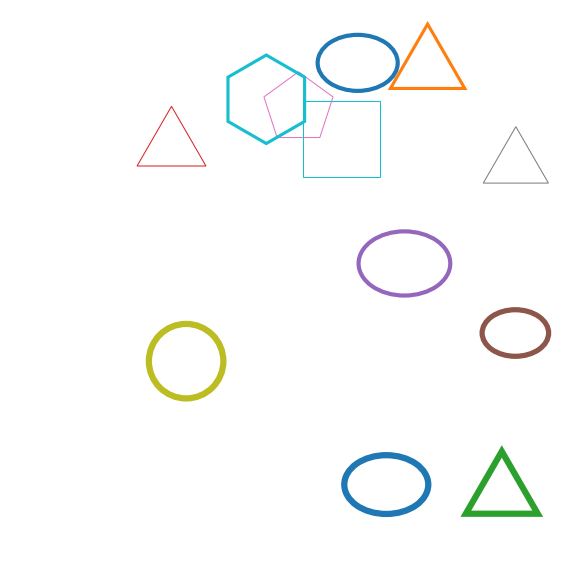[{"shape": "oval", "thickness": 3, "radius": 0.36, "center": [0.669, 0.16]}, {"shape": "oval", "thickness": 2, "radius": 0.35, "center": [0.619, 0.89]}, {"shape": "triangle", "thickness": 1.5, "radius": 0.37, "center": [0.74, 0.883]}, {"shape": "triangle", "thickness": 3, "radius": 0.36, "center": [0.869, 0.146]}, {"shape": "triangle", "thickness": 0.5, "radius": 0.34, "center": [0.297, 0.746]}, {"shape": "oval", "thickness": 2, "radius": 0.4, "center": [0.7, 0.543]}, {"shape": "oval", "thickness": 2.5, "radius": 0.29, "center": [0.892, 0.422]}, {"shape": "pentagon", "thickness": 0.5, "radius": 0.31, "center": [0.517, 0.812]}, {"shape": "triangle", "thickness": 0.5, "radius": 0.33, "center": [0.893, 0.715]}, {"shape": "circle", "thickness": 3, "radius": 0.32, "center": [0.322, 0.374]}, {"shape": "square", "thickness": 0.5, "radius": 0.33, "center": [0.591, 0.758]}, {"shape": "hexagon", "thickness": 1.5, "radius": 0.38, "center": [0.461, 0.827]}]